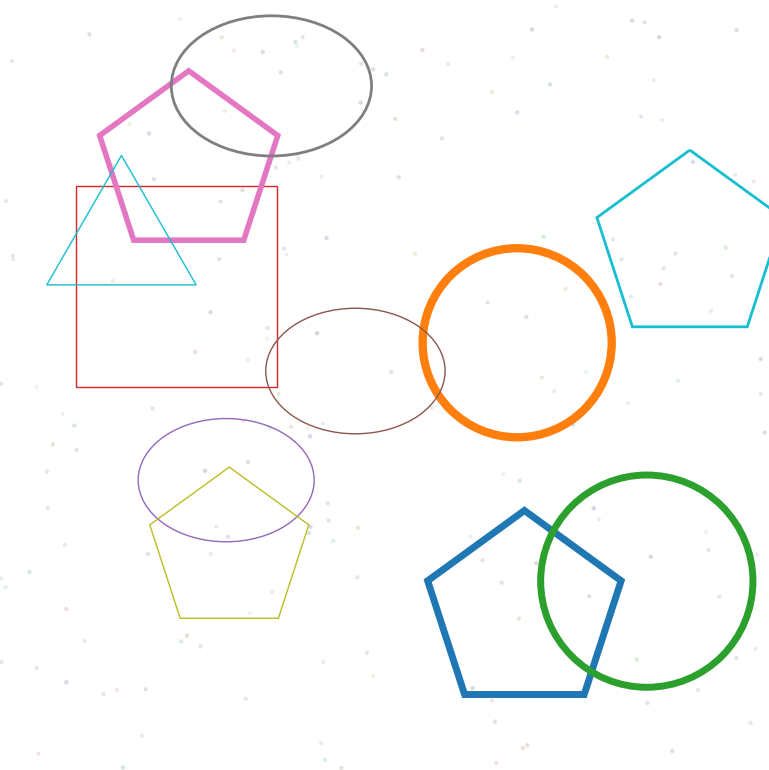[{"shape": "pentagon", "thickness": 2.5, "radius": 0.66, "center": [0.681, 0.205]}, {"shape": "circle", "thickness": 3, "radius": 0.61, "center": [0.672, 0.555]}, {"shape": "circle", "thickness": 2.5, "radius": 0.69, "center": [0.84, 0.245]}, {"shape": "square", "thickness": 0.5, "radius": 0.65, "center": [0.23, 0.628]}, {"shape": "oval", "thickness": 0.5, "radius": 0.57, "center": [0.294, 0.376]}, {"shape": "oval", "thickness": 0.5, "radius": 0.58, "center": [0.462, 0.518]}, {"shape": "pentagon", "thickness": 2, "radius": 0.61, "center": [0.245, 0.786]}, {"shape": "oval", "thickness": 1, "radius": 0.65, "center": [0.353, 0.888]}, {"shape": "pentagon", "thickness": 0.5, "radius": 0.54, "center": [0.298, 0.285]}, {"shape": "pentagon", "thickness": 1, "radius": 0.63, "center": [0.896, 0.678]}, {"shape": "triangle", "thickness": 0.5, "radius": 0.56, "center": [0.158, 0.686]}]